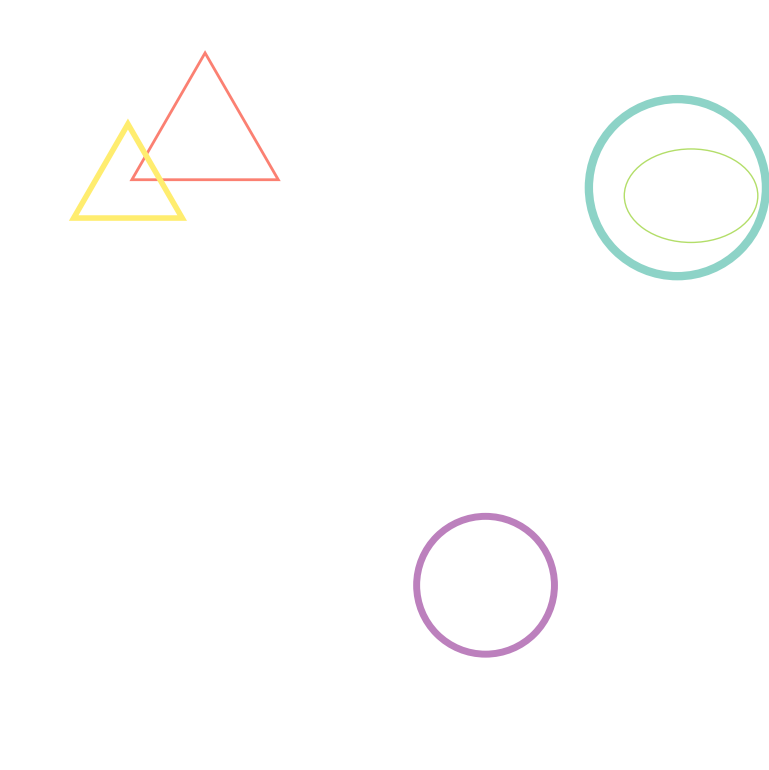[{"shape": "circle", "thickness": 3, "radius": 0.57, "center": [0.88, 0.756]}, {"shape": "triangle", "thickness": 1, "radius": 0.55, "center": [0.266, 0.821]}, {"shape": "oval", "thickness": 0.5, "radius": 0.43, "center": [0.897, 0.746]}, {"shape": "circle", "thickness": 2.5, "radius": 0.45, "center": [0.631, 0.24]}, {"shape": "triangle", "thickness": 2, "radius": 0.41, "center": [0.166, 0.758]}]